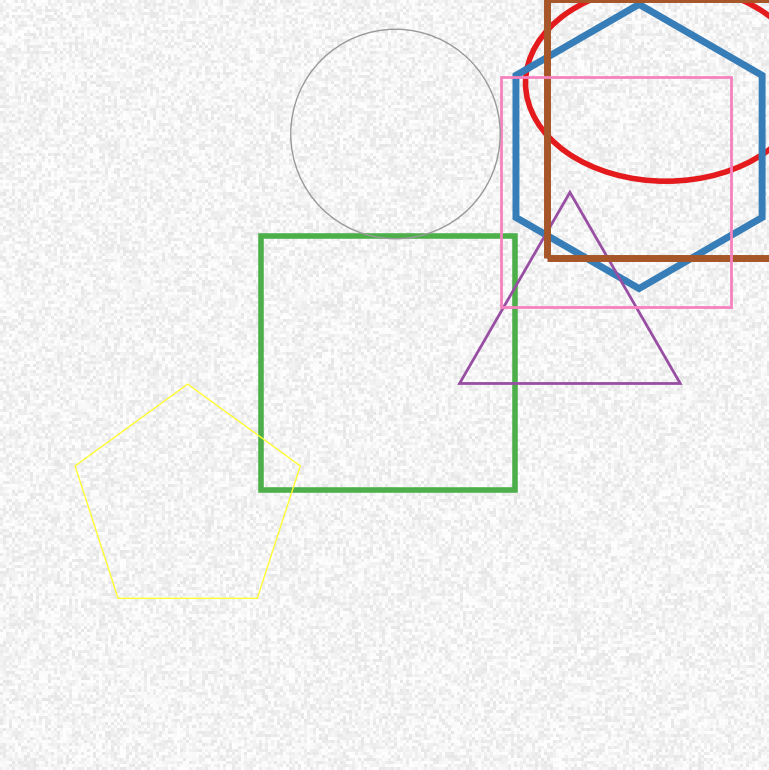[{"shape": "oval", "thickness": 2, "radius": 0.91, "center": [0.865, 0.892]}, {"shape": "hexagon", "thickness": 2.5, "radius": 0.92, "center": [0.83, 0.81]}, {"shape": "square", "thickness": 2, "radius": 0.82, "center": [0.504, 0.529]}, {"shape": "triangle", "thickness": 1, "radius": 0.83, "center": [0.74, 0.585]}, {"shape": "pentagon", "thickness": 0.5, "radius": 0.77, "center": [0.244, 0.347]}, {"shape": "square", "thickness": 2.5, "radius": 0.84, "center": [0.878, 0.833]}, {"shape": "square", "thickness": 1, "radius": 0.75, "center": [0.8, 0.751]}, {"shape": "circle", "thickness": 0.5, "radius": 0.68, "center": [0.514, 0.826]}]